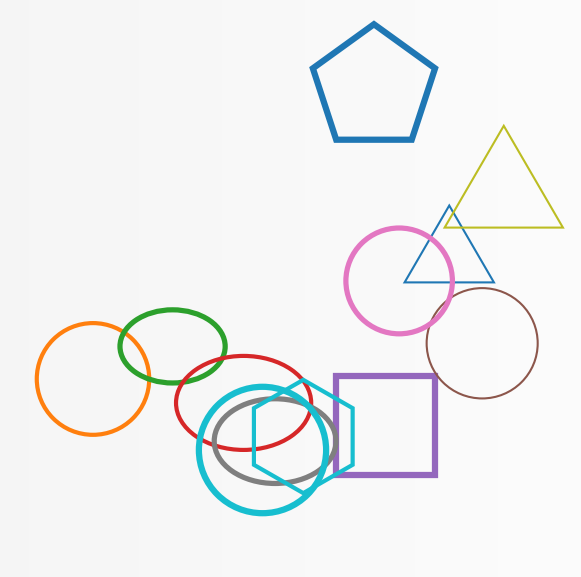[{"shape": "pentagon", "thickness": 3, "radius": 0.55, "center": [0.643, 0.847]}, {"shape": "triangle", "thickness": 1, "radius": 0.44, "center": [0.773, 0.555]}, {"shape": "circle", "thickness": 2, "radius": 0.48, "center": [0.16, 0.343]}, {"shape": "oval", "thickness": 2.5, "radius": 0.45, "center": [0.297, 0.399]}, {"shape": "oval", "thickness": 2, "radius": 0.58, "center": [0.419, 0.301]}, {"shape": "square", "thickness": 3, "radius": 0.43, "center": [0.663, 0.262]}, {"shape": "circle", "thickness": 1, "radius": 0.48, "center": [0.83, 0.405]}, {"shape": "circle", "thickness": 2.5, "radius": 0.46, "center": [0.687, 0.513]}, {"shape": "oval", "thickness": 2.5, "radius": 0.52, "center": [0.473, 0.235]}, {"shape": "triangle", "thickness": 1, "radius": 0.59, "center": [0.867, 0.664]}, {"shape": "circle", "thickness": 3, "radius": 0.55, "center": [0.452, 0.22]}, {"shape": "hexagon", "thickness": 2, "radius": 0.49, "center": [0.522, 0.243]}]